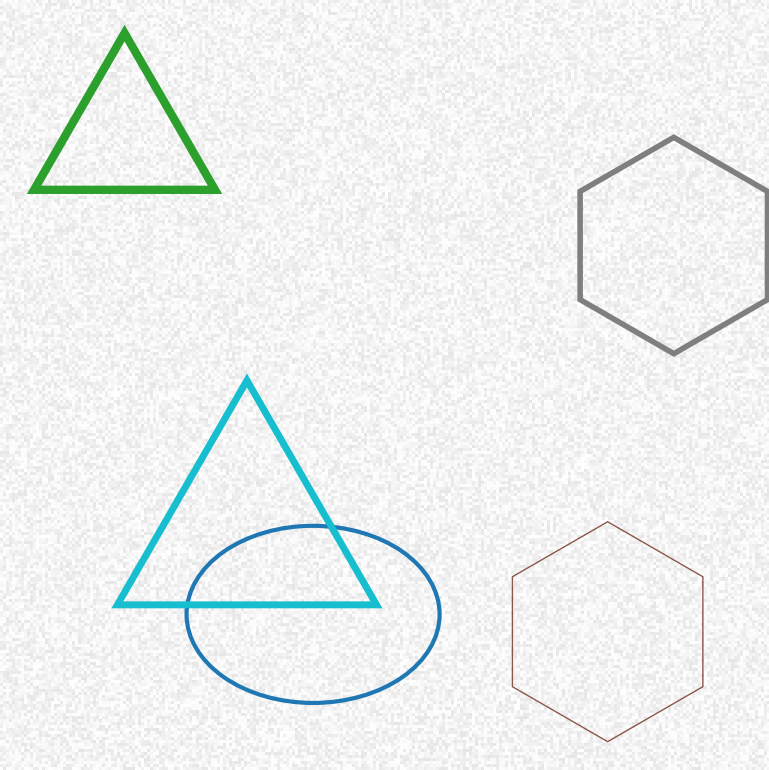[{"shape": "oval", "thickness": 1.5, "radius": 0.82, "center": [0.407, 0.202]}, {"shape": "triangle", "thickness": 3, "radius": 0.68, "center": [0.162, 0.821]}, {"shape": "hexagon", "thickness": 0.5, "radius": 0.71, "center": [0.789, 0.18]}, {"shape": "hexagon", "thickness": 2, "radius": 0.7, "center": [0.875, 0.681]}, {"shape": "triangle", "thickness": 2.5, "radius": 0.97, "center": [0.321, 0.312]}]